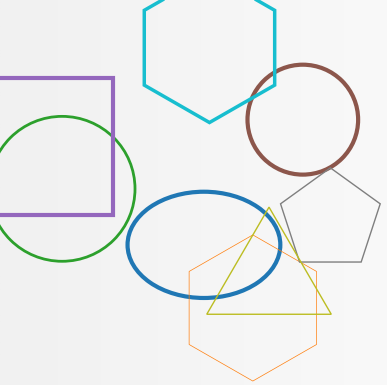[{"shape": "oval", "thickness": 3, "radius": 0.99, "center": [0.526, 0.364]}, {"shape": "hexagon", "thickness": 0.5, "radius": 0.95, "center": [0.652, 0.2]}, {"shape": "circle", "thickness": 2, "radius": 0.94, "center": [0.16, 0.51]}, {"shape": "square", "thickness": 3, "radius": 0.89, "center": [0.114, 0.619]}, {"shape": "circle", "thickness": 3, "radius": 0.71, "center": [0.781, 0.689]}, {"shape": "pentagon", "thickness": 1, "radius": 0.68, "center": [0.853, 0.429]}, {"shape": "triangle", "thickness": 1, "radius": 0.93, "center": [0.694, 0.276]}, {"shape": "hexagon", "thickness": 2.5, "radius": 0.97, "center": [0.541, 0.876]}]